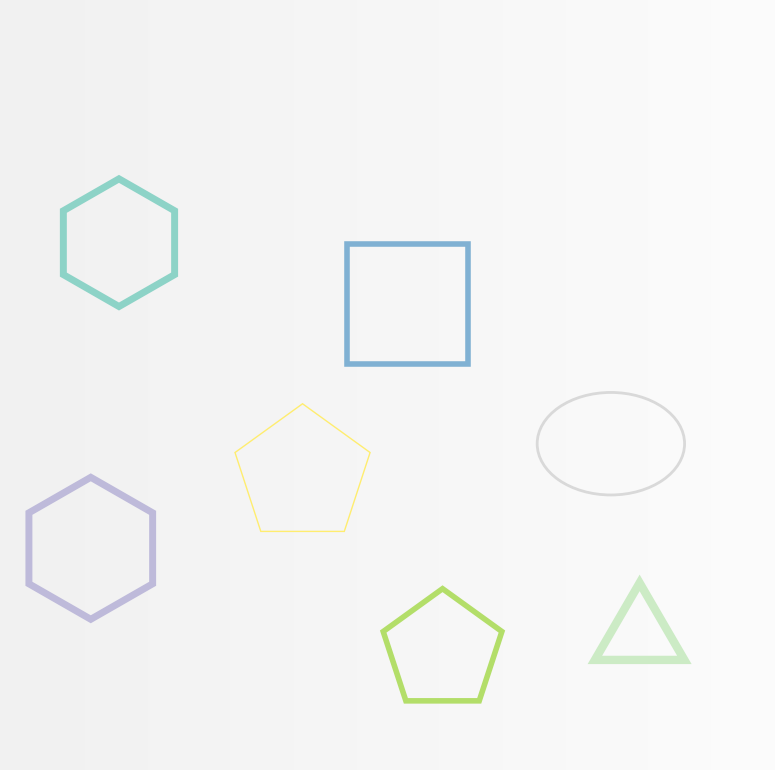[{"shape": "hexagon", "thickness": 2.5, "radius": 0.41, "center": [0.154, 0.685]}, {"shape": "hexagon", "thickness": 2.5, "radius": 0.46, "center": [0.117, 0.288]}, {"shape": "square", "thickness": 2, "radius": 0.39, "center": [0.526, 0.606]}, {"shape": "pentagon", "thickness": 2, "radius": 0.4, "center": [0.571, 0.155]}, {"shape": "oval", "thickness": 1, "radius": 0.48, "center": [0.788, 0.424]}, {"shape": "triangle", "thickness": 3, "radius": 0.33, "center": [0.825, 0.176]}, {"shape": "pentagon", "thickness": 0.5, "radius": 0.46, "center": [0.39, 0.384]}]